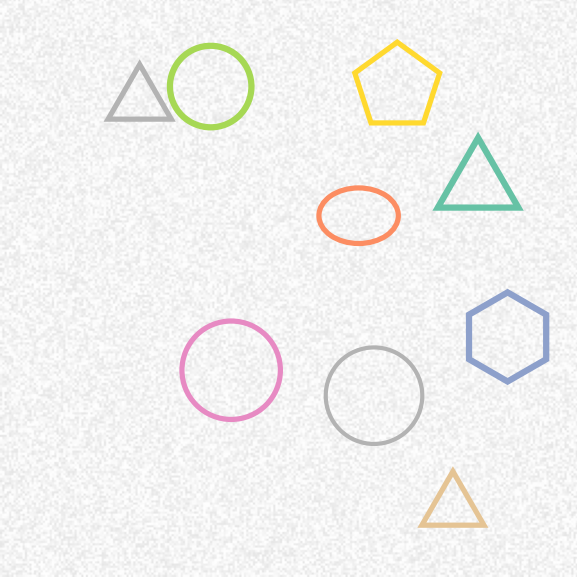[{"shape": "triangle", "thickness": 3, "radius": 0.4, "center": [0.828, 0.68]}, {"shape": "oval", "thickness": 2.5, "radius": 0.34, "center": [0.621, 0.626]}, {"shape": "hexagon", "thickness": 3, "radius": 0.39, "center": [0.879, 0.416]}, {"shape": "circle", "thickness": 2.5, "radius": 0.43, "center": [0.4, 0.358]}, {"shape": "circle", "thickness": 3, "radius": 0.35, "center": [0.365, 0.849]}, {"shape": "pentagon", "thickness": 2.5, "radius": 0.39, "center": [0.688, 0.849]}, {"shape": "triangle", "thickness": 2.5, "radius": 0.31, "center": [0.784, 0.121]}, {"shape": "triangle", "thickness": 2.5, "radius": 0.32, "center": [0.242, 0.824]}, {"shape": "circle", "thickness": 2, "radius": 0.42, "center": [0.648, 0.314]}]